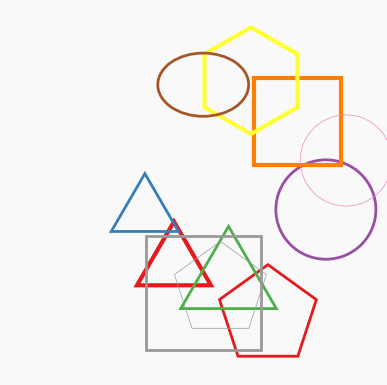[{"shape": "triangle", "thickness": 3, "radius": 0.55, "center": [0.449, 0.314]}, {"shape": "pentagon", "thickness": 2, "radius": 0.66, "center": [0.691, 0.181]}, {"shape": "triangle", "thickness": 2, "radius": 0.5, "center": [0.374, 0.449]}, {"shape": "triangle", "thickness": 2, "radius": 0.71, "center": [0.59, 0.27]}, {"shape": "circle", "thickness": 2, "radius": 0.65, "center": [0.841, 0.456]}, {"shape": "square", "thickness": 3, "radius": 0.56, "center": [0.769, 0.684]}, {"shape": "hexagon", "thickness": 3, "radius": 0.69, "center": [0.648, 0.79]}, {"shape": "oval", "thickness": 2, "radius": 0.59, "center": [0.524, 0.78]}, {"shape": "circle", "thickness": 0.5, "radius": 0.59, "center": [0.893, 0.583]}, {"shape": "square", "thickness": 2, "radius": 0.74, "center": [0.526, 0.239]}, {"shape": "pentagon", "thickness": 0.5, "radius": 0.62, "center": [0.569, 0.248]}]